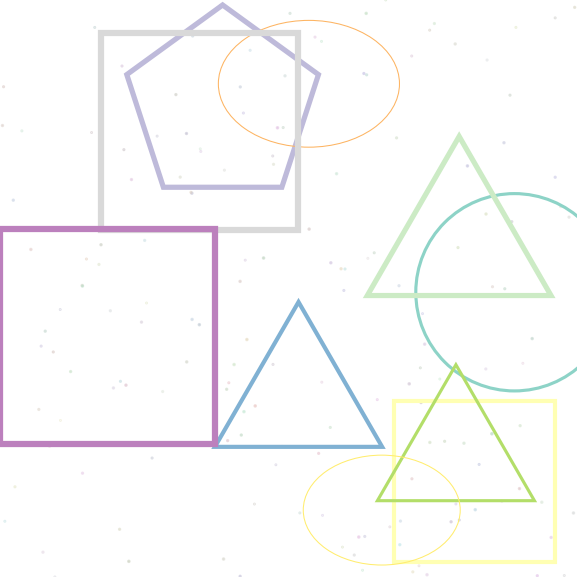[{"shape": "circle", "thickness": 1.5, "radius": 0.85, "center": [0.891, 0.493]}, {"shape": "square", "thickness": 2, "radius": 0.7, "center": [0.822, 0.165]}, {"shape": "pentagon", "thickness": 2.5, "radius": 0.87, "center": [0.385, 0.816]}, {"shape": "triangle", "thickness": 2, "radius": 0.84, "center": [0.517, 0.309]}, {"shape": "oval", "thickness": 0.5, "radius": 0.78, "center": [0.535, 0.854]}, {"shape": "triangle", "thickness": 1.5, "radius": 0.78, "center": [0.789, 0.211]}, {"shape": "square", "thickness": 3, "radius": 0.85, "center": [0.346, 0.771]}, {"shape": "square", "thickness": 3, "radius": 0.93, "center": [0.186, 0.417]}, {"shape": "triangle", "thickness": 2.5, "radius": 0.92, "center": [0.795, 0.579]}, {"shape": "oval", "thickness": 0.5, "radius": 0.68, "center": [0.661, 0.116]}]